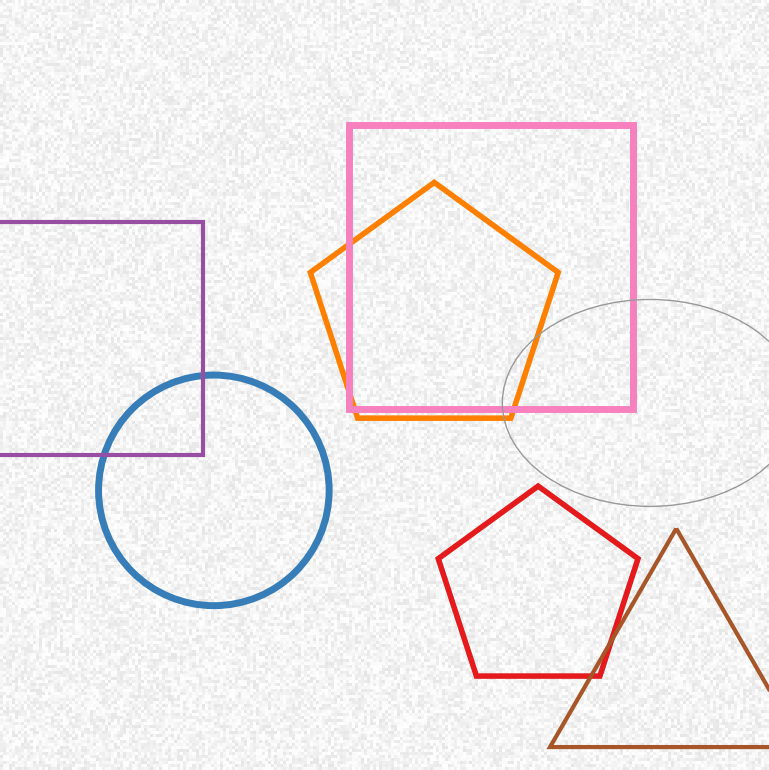[{"shape": "pentagon", "thickness": 2, "radius": 0.68, "center": [0.699, 0.232]}, {"shape": "circle", "thickness": 2.5, "radius": 0.75, "center": [0.278, 0.363]}, {"shape": "square", "thickness": 1.5, "radius": 0.76, "center": [0.113, 0.56]}, {"shape": "pentagon", "thickness": 2, "radius": 0.85, "center": [0.564, 0.594]}, {"shape": "triangle", "thickness": 1.5, "radius": 0.95, "center": [0.878, 0.124]}, {"shape": "square", "thickness": 2.5, "radius": 0.92, "center": [0.638, 0.653]}, {"shape": "oval", "thickness": 0.5, "radius": 0.96, "center": [0.844, 0.477]}]